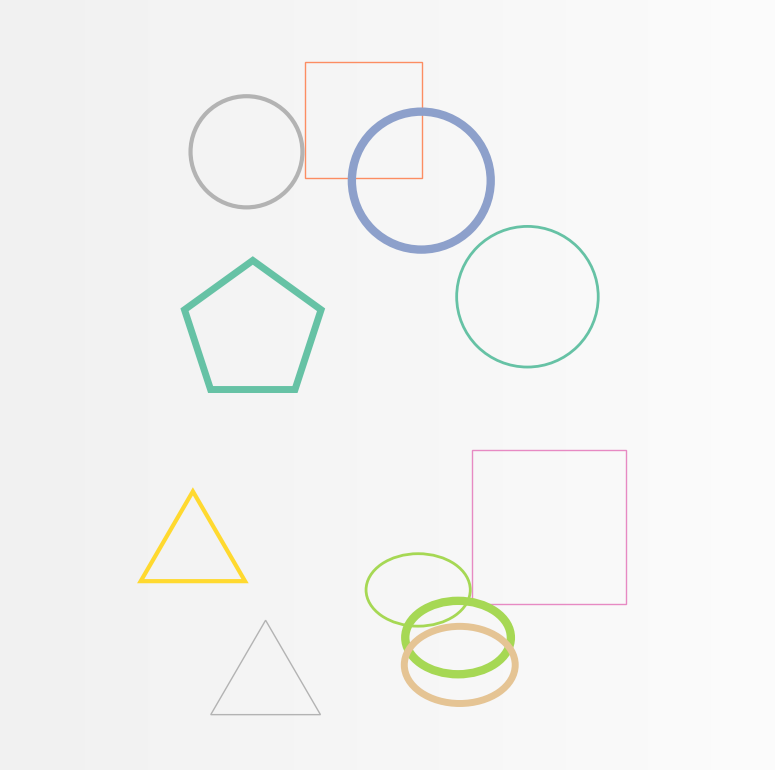[{"shape": "circle", "thickness": 1, "radius": 0.46, "center": [0.681, 0.615]}, {"shape": "pentagon", "thickness": 2.5, "radius": 0.46, "center": [0.326, 0.569]}, {"shape": "square", "thickness": 0.5, "radius": 0.38, "center": [0.469, 0.844]}, {"shape": "circle", "thickness": 3, "radius": 0.45, "center": [0.544, 0.765]}, {"shape": "square", "thickness": 0.5, "radius": 0.5, "center": [0.708, 0.316]}, {"shape": "oval", "thickness": 1, "radius": 0.34, "center": [0.54, 0.234]}, {"shape": "oval", "thickness": 3, "radius": 0.34, "center": [0.591, 0.172]}, {"shape": "triangle", "thickness": 1.5, "radius": 0.39, "center": [0.249, 0.284]}, {"shape": "oval", "thickness": 2.5, "radius": 0.36, "center": [0.593, 0.136]}, {"shape": "triangle", "thickness": 0.5, "radius": 0.41, "center": [0.343, 0.113]}, {"shape": "circle", "thickness": 1.5, "radius": 0.36, "center": [0.318, 0.803]}]